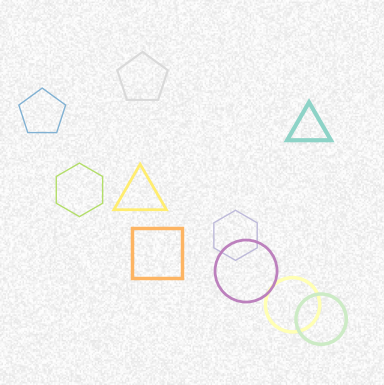[{"shape": "triangle", "thickness": 3, "radius": 0.33, "center": [0.803, 0.669]}, {"shape": "circle", "thickness": 2.5, "radius": 0.35, "center": [0.76, 0.208]}, {"shape": "hexagon", "thickness": 1, "radius": 0.33, "center": [0.612, 0.389]}, {"shape": "pentagon", "thickness": 1, "radius": 0.32, "center": [0.11, 0.707]}, {"shape": "square", "thickness": 2.5, "radius": 0.33, "center": [0.409, 0.342]}, {"shape": "hexagon", "thickness": 1, "radius": 0.35, "center": [0.206, 0.507]}, {"shape": "pentagon", "thickness": 1.5, "radius": 0.34, "center": [0.37, 0.796]}, {"shape": "circle", "thickness": 2, "radius": 0.4, "center": [0.639, 0.296]}, {"shape": "circle", "thickness": 2.5, "radius": 0.33, "center": [0.834, 0.171]}, {"shape": "triangle", "thickness": 2, "radius": 0.39, "center": [0.364, 0.495]}]